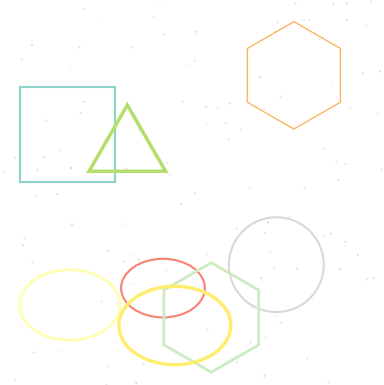[{"shape": "square", "thickness": 1.5, "radius": 0.62, "center": [0.175, 0.65]}, {"shape": "oval", "thickness": 2, "radius": 0.65, "center": [0.181, 0.208]}, {"shape": "oval", "thickness": 1.5, "radius": 0.54, "center": [0.423, 0.252]}, {"shape": "hexagon", "thickness": 1, "radius": 0.7, "center": [0.763, 0.804]}, {"shape": "triangle", "thickness": 2.5, "radius": 0.57, "center": [0.331, 0.613]}, {"shape": "circle", "thickness": 1.5, "radius": 0.62, "center": [0.718, 0.313]}, {"shape": "hexagon", "thickness": 2, "radius": 0.71, "center": [0.549, 0.175]}, {"shape": "oval", "thickness": 2.5, "radius": 0.73, "center": [0.454, 0.155]}]